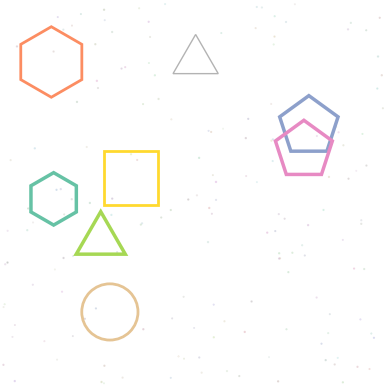[{"shape": "hexagon", "thickness": 2.5, "radius": 0.34, "center": [0.139, 0.483]}, {"shape": "hexagon", "thickness": 2, "radius": 0.46, "center": [0.133, 0.839]}, {"shape": "pentagon", "thickness": 2.5, "radius": 0.4, "center": [0.802, 0.672]}, {"shape": "pentagon", "thickness": 2.5, "radius": 0.39, "center": [0.789, 0.61]}, {"shape": "triangle", "thickness": 2.5, "radius": 0.37, "center": [0.262, 0.377]}, {"shape": "square", "thickness": 2, "radius": 0.35, "center": [0.34, 0.537]}, {"shape": "circle", "thickness": 2, "radius": 0.37, "center": [0.285, 0.19]}, {"shape": "triangle", "thickness": 1, "radius": 0.34, "center": [0.508, 0.843]}]